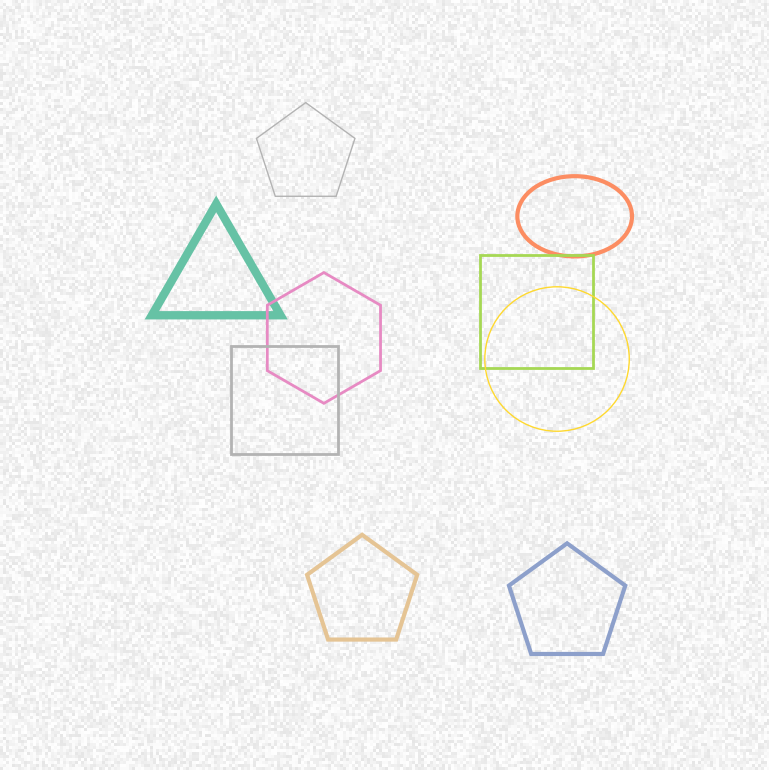[{"shape": "triangle", "thickness": 3, "radius": 0.48, "center": [0.281, 0.639]}, {"shape": "oval", "thickness": 1.5, "radius": 0.37, "center": [0.746, 0.719]}, {"shape": "pentagon", "thickness": 1.5, "radius": 0.4, "center": [0.737, 0.215]}, {"shape": "hexagon", "thickness": 1, "radius": 0.42, "center": [0.421, 0.561]}, {"shape": "square", "thickness": 1, "radius": 0.37, "center": [0.697, 0.596]}, {"shape": "circle", "thickness": 0.5, "radius": 0.47, "center": [0.723, 0.534]}, {"shape": "pentagon", "thickness": 1.5, "radius": 0.38, "center": [0.47, 0.23]}, {"shape": "square", "thickness": 1, "radius": 0.35, "center": [0.37, 0.48]}, {"shape": "pentagon", "thickness": 0.5, "radius": 0.34, "center": [0.397, 0.799]}]